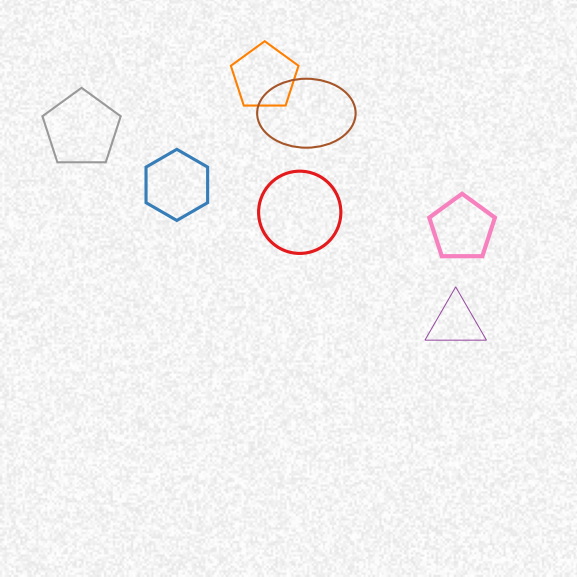[{"shape": "circle", "thickness": 1.5, "radius": 0.36, "center": [0.519, 0.632]}, {"shape": "hexagon", "thickness": 1.5, "radius": 0.31, "center": [0.306, 0.679]}, {"shape": "triangle", "thickness": 0.5, "radius": 0.31, "center": [0.789, 0.441]}, {"shape": "pentagon", "thickness": 1, "radius": 0.31, "center": [0.458, 0.866]}, {"shape": "oval", "thickness": 1, "radius": 0.43, "center": [0.531, 0.803]}, {"shape": "pentagon", "thickness": 2, "radius": 0.3, "center": [0.8, 0.604]}, {"shape": "pentagon", "thickness": 1, "radius": 0.36, "center": [0.141, 0.776]}]